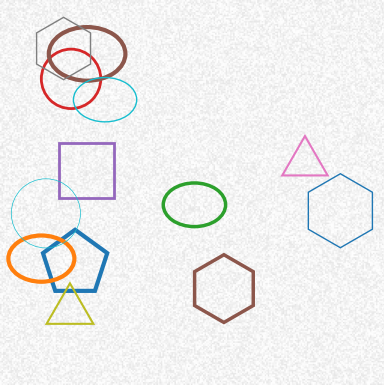[{"shape": "pentagon", "thickness": 3, "radius": 0.44, "center": [0.195, 0.315]}, {"shape": "hexagon", "thickness": 1, "radius": 0.48, "center": [0.884, 0.453]}, {"shape": "oval", "thickness": 3, "radius": 0.43, "center": [0.107, 0.328]}, {"shape": "oval", "thickness": 2.5, "radius": 0.4, "center": [0.505, 0.468]}, {"shape": "circle", "thickness": 2, "radius": 0.39, "center": [0.185, 0.795]}, {"shape": "square", "thickness": 2, "radius": 0.36, "center": [0.223, 0.558]}, {"shape": "oval", "thickness": 3, "radius": 0.5, "center": [0.226, 0.86]}, {"shape": "hexagon", "thickness": 2.5, "radius": 0.44, "center": [0.582, 0.25]}, {"shape": "triangle", "thickness": 1.5, "radius": 0.34, "center": [0.792, 0.578]}, {"shape": "hexagon", "thickness": 1, "radius": 0.4, "center": [0.165, 0.874]}, {"shape": "triangle", "thickness": 1.5, "radius": 0.35, "center": [0.182, 0.194]}, {"shape": "oval", "thickness": 1, "radius": 0.41, "center": [0.273, 0.741]}, {"shape": "circle", "thickness": 0.5, "radius": 0.45, "center": [0.119, 0.446]}]